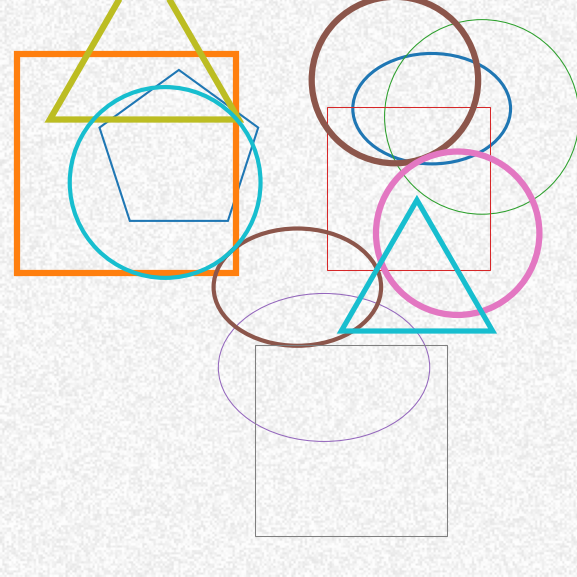[{"shape": "pentagon", "thickness": 1, "radius": 0.72, "center": [0.31, 0.734]}, {"shape": "oval", "thickness": 1.5, "radius": 0.68, "center": [0.747, 0.811]}, {"shape": "square", "thickness": 3, "radius": 0.95, "center": [0.22, 0.717]}, {"shape": "circle", "thickness": 0.5, "radius": 0.84, "center": [0.834, 0.797]}, {"shape": "square", "thickness": 0.5, "radius": 0.71, "center": [0.707, 0.673]}, {"shape": "oval", "thickness": 0.5, "radius": 0.92, "center": [0.561, 0.363]}, {"shape": "circle", "thickness": 3, "radius": 0.72, "center": [0.684, 0.861]}, {"shape": "oval", "thickness": 2, "radius": 0.73, "center": [0.515, 0.502]}, {"shape": "circle", "thickness": 3, "radius": 0.71, "center": [0.793, 0.595]}, {"shape": "square", "thickness": 0.5, "radius": 0.83, "center": [0.608, 0.236]}, {"shape": "triangle", "thickness": 3, "radius": 0.94, "center": [0.25, 0.887]}, {"shape": "triangle", "thickness": 2.5, "radius": 0.76, "center": [0.722, 0.502]}, {"shape": "circle", "thickness": 2, "radius": 0.83, "center": [0.286, 0.683]}]